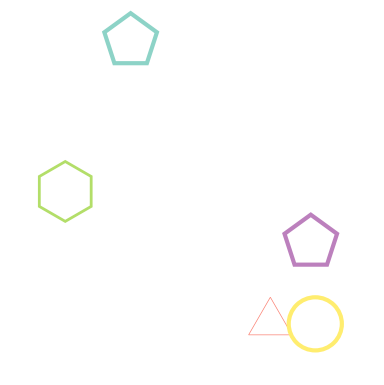[{"shape": "pentagon", "thickness": 3, "radius": 0.36, "center": [0.339, 0.894]}, {"shape": "triangle", "thickness": 0.5, "radius": 0.33, "center": [0.702, 0.163]}, {"shape": "hexagon", "thickness": 2, "radius": 0.39, "center": [0.169, 0.503]}, {"shape": "pentagon", "thickness": 3, "radius": 0.36, "center": [0.807, 0.371]}, {"shape": "circle", "thickness": 3, "radius": 0.34, "center": [0.819, 0.159]}]